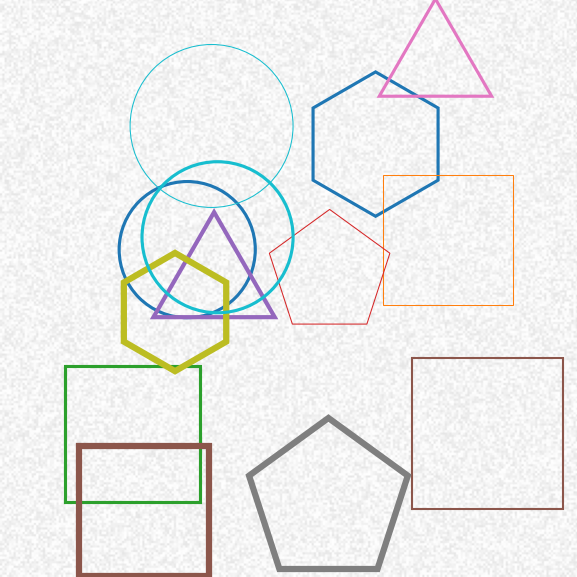[{"shape": "circle", "thickness": 1.5, "radius": 0.59, "center": [0.324, 0.567]}, {"shape": "hexagon", "thickness": 1.5, "radius": 0.62, "center": [0.65, 0.75]}, {"shape": "square", "thickness": 0.5, "radius": 0.56, "center": [0.776, 0.583]}, {"shape": "square", "thickness": 1.5, "radius": 0.59, "center": [0.23, 0.247]}, {"shape": "pentagon", "thickness": 0.5, "radius": 0.55, "center": [0.571, 0.527]}, {"shape": "triangle", "thickness": 2, "radius": 0.61, "center": [0.371, 0.511]}, {"shape": "square", "thickness": 1, "radius": 0.65, "center": [0.845, 0.249]}, {"shape": "square", "thickness": 3, "radius": 0.56, "center": [0.25, 0.114]}, {"shape": "triangle", "thickness": 1.5, "radius": 0.56, "center": [0.754, 0.889]}, {"shape": "pentagon", "thickness": 3, "radius": 0.72, "center": [0.569, 0.131]}, {"shape": "hexagon", "thickness": 3, "radius": 0.51, "center": [0.303, 0.459]}, {"shape": "circle", "thickness": 0.5, "radius": 0.71, "center": [0.366, 0.781]}, {"shape": "circle", "thickness": 1.5, "radius": 0.65, "center": [0.377, 0.588]}]